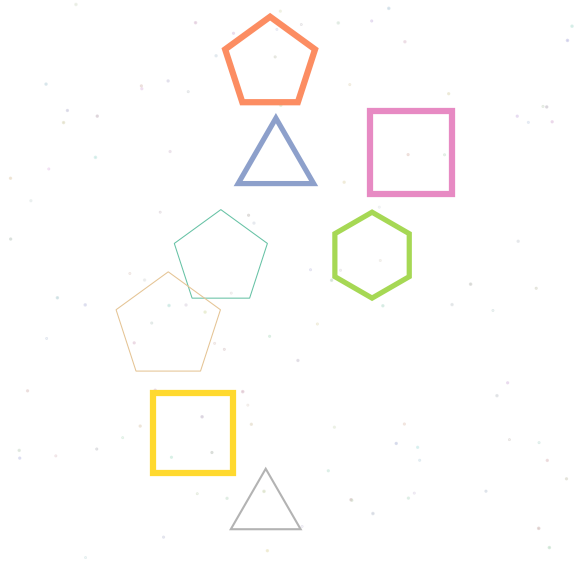[{"shape": "pentagon", "thickness": 0.5, "radius": 0.42, "center": [0.382, 0.551]}, {"shape": "pentagon", "thickness": 3, "radius": 0.41, "center": [0.468, 0.888]}, {"shape": "triangle", "thickness": 2.5, "radius": 0.38, "center": [0.478, 0.719]}, {"shape": "square", "thickness": 3, "radius": 0.36, "center": [0.711, 0.735]}, {"shape": "hexagon", "thickness": 2.5, "radius": 0.37, "center": [0.644, 0.557]}, {"shape": "square", "thickness": 3, "radius": 0.35, "center": [0.334, 0.25]}, {"shape": "pentagon", "thickness": 0.5, "radius": 0.48, "center": [0.291, 0.433]}, {"shape": "triangle", "thickness": 1, "radius": 0.35, "center": [0.46, 0.118]}]